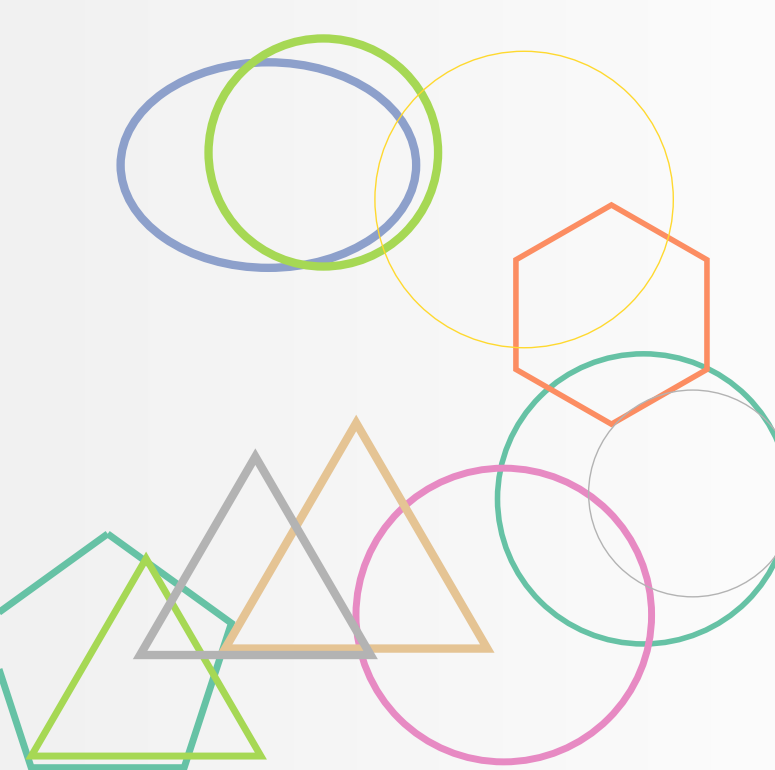[{"shape": "circle", "thickness": 2, "radius": 0.94, "center": [0.83, 0.352]}, {"shape": "pentagon", "thickness": 2.5, "radius": 0.84, "center": [0.139, 0.139]}, {"shape": "hexagon", "thickness": 2, "radius": 0.71, "center": [0.789, 0.591]}, {"shape": "oval", "thickness": 3, "radius": 0.95, "center": [0.346, 0.786]}, {"shape": "circle", "thickness": 2.5, "radius": 0.95, "center": [0.65, 0.201]}, {"shape": "circle", "thickness": 3, "radius": 0.74, "center": [0.417, 0.802]}, {"shape": "triangle", "thickness": 2.5, "radius": 0.86, "center": [0.189, 0.104]}, {"shape": "circle", "thickness": 0.5, "radius": 0.96, "center": [0.676, 0.741]}, {"shape": "triangle", "thickness": 3, "radius": 0.98, "center": [0.46, 0.255]}, {"shape": "triangle", "thickness": 3, "radius": 0.86, "center": [0.329, 0.235]}, {"shape": "circle", "thickness": 0.5, "radius": 0.67, "center": [0.894, 0.359]}]